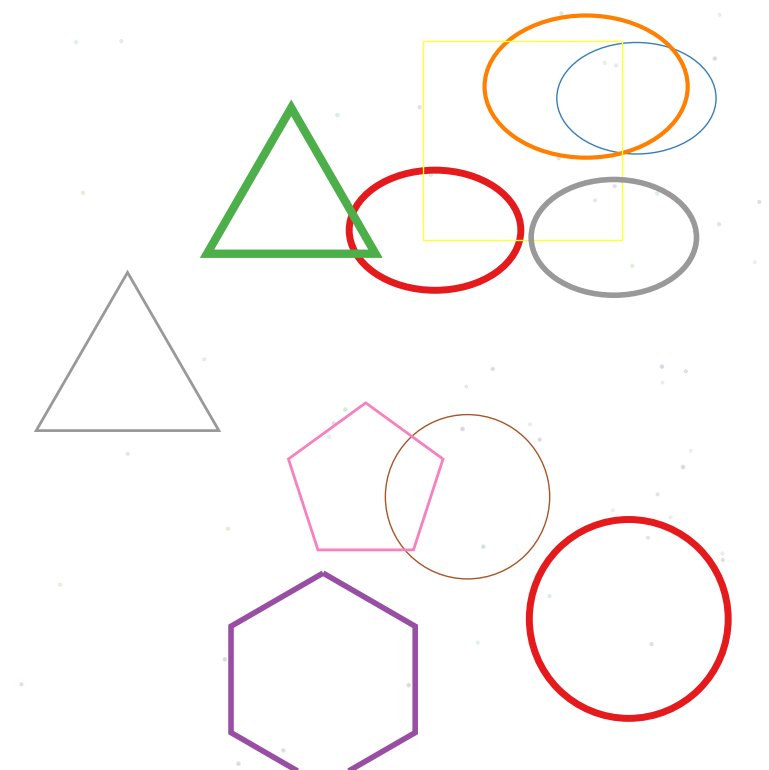[{"shape": "circle", "thickness": 2.5, "radius": 0.65, "center": [0.817, 0.196]}, {"shape": "oval", "thickness": 2.5, "radius": 0.56, "center": [0.565, 0.701]}, {"shape": "oval", "thickness": 0.5, "radius": 0.52, "center": [0.827, 0.872]}, {"shape": "triangle", "thickness": 3, "radius": 0.63, "center": [0.378, 0.734]}, {"shape": "hexagon", "thickness": 2, "radius": 0.69, "center": [0.42, 0.118]}, {"shape": "oval", "thickness": 1.5, "radius": 0.66, "center": [0.761, 0.888]}, {"shape": "square", "thickness": 0.5, "radius": 0.65, "center": [0.679, 0.818]}, {"shape": "circle", "thickness": 0.5, "radius": 0.53, "center": [0.607, 0.355]}, {"shape": "pentagon", "thickness": 1, "radius": 0.53, "center": [0.475, 0.371]}, {"shape": "triangle", "thickness": 1, "radius": 0.68, "center": [0.166, 0.509]}, {"shape": "oval", "thickness": 2, "radius": 0.54, "center": [0.797, 0.692]}]